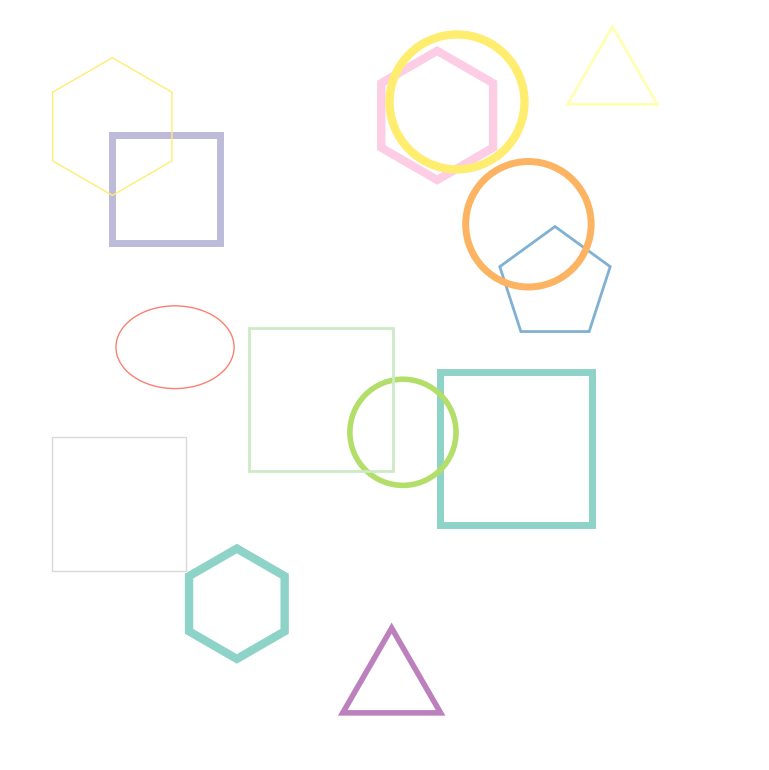[{"shape": "square", "thickness": 2.5, "radius": 0.5, "center": [0.67, 0.418]}, {"shape": "hexagon", "thickness": 3, "radius": 0.36, "center": [0.308, 0.216]}, {"shape": "triangle", "thickness": 1, "radius": 0.34, "center": [0.795, 0.898]}, {"shape": "square", "thickness": 2.5, "radius": 0.35, "center": [0.216, 0.754]}, {"shape": "oval", "thickness": 0.5, "radius": 0.38, "center": [0.227, 0.549]}, {"shape": "pentagon", "thickness": 1, "radius": 0.38, "center": [0.721, 0.63]}, {"shape": "circle", "thickness": 2.5, "radius": 0.41, "center": [0.686, 0.709]}, {"shape": "circle", "thickness": 2, "radius": 0.34, "center": [0.523, 0.439]}, {"shape": "hexagon", "thickness": 3, "radius": 0.42, "center": [0.568, 0.85]}, {"shape": "square", "thickness": 0.5, "radius": 0.43, "center": [0.154, 0.346]}, {"shape": "triangle", "thickness": 2, "radius": 0.37, "center": [0.509, 0.111]}, {"shape": "square", "thickness": 1, "radius": 0.47, "center": [0.417, 0.481]}, {"shape": "hexagon", "thickness": 0.5, "radius": 0.45, "center": [0.146, 0.836]}, {"shape": "circle", "thickness": 3, "radius": 0.44, "center": [0.594, 0.868]}]